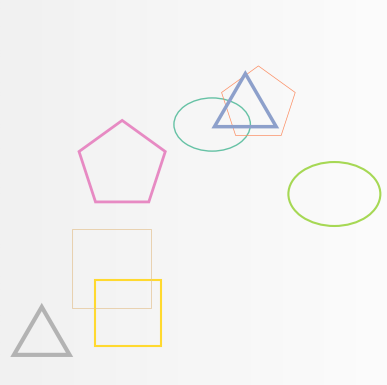[{"shape": "oval", "thickness": 1, "radius": 0.49, "center": [0.548, 0.677]}, {"shape": "pentagon", "thickness": 0.5, "radius": 0.5, "center": [0.667, 0.729]}, {"shape": "triangle", "thickness": 2.5, "radius": 0.46, "center": [0.633, 0.717]}, {"shape": "pentagon", "thickness": 2, "radius": 0.59, "center": [0.315, 0.57]}, {"shape": "oval", "thickness": 1.5, "radius": 0.59, "center": [0.863, 0.496]}, {"shape": "square", "thickness": 1.5, "radius": 0.43, "center": [0.331, 0.186]}, {"shape": "square", "thickness": 0.5, "radius": 0.51, "center": [0.288, 0.303]}, {"shape": "triangle", "thickness": 3, "radius": 0.41, "center": [0.108, 0.12]}]